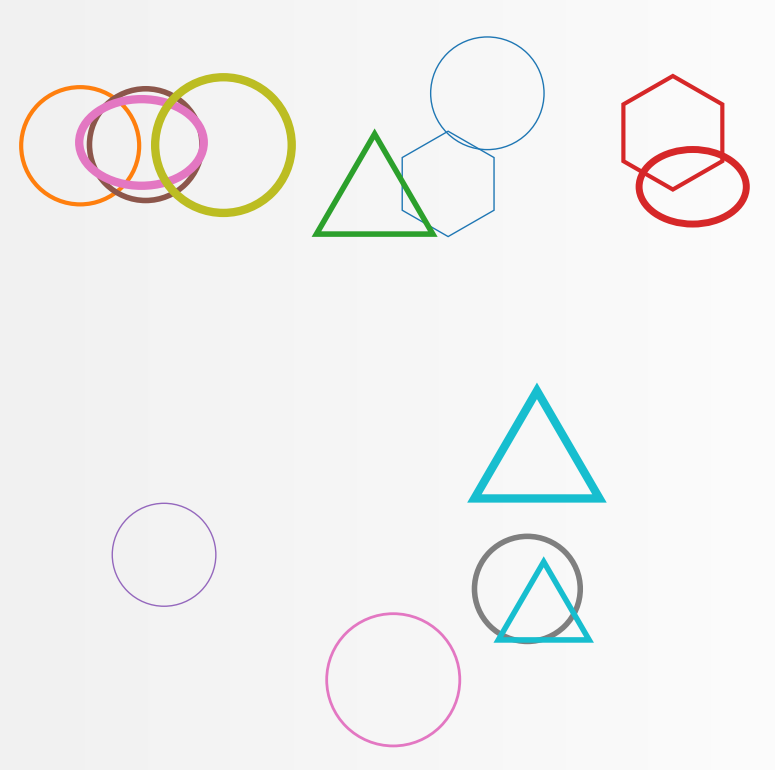[{"shape": "hexagon", "thickness": 0.5, "radius": 0.34, "center": [0.578, 0.761]}, {"shape": "circle", "thickness": 0.5, "radius": 0.37, "center": [0.629, 0.879]}, {"shape": "circle", "thickness": 1.5, "radius": 0.38, "center": [0.103, 0.811]}, {"shape": "triangle", "thickness": 2, "radius": 0.43, "center": [0.483, 0.739]}, {"shape": "oval", "thickness": 2.5, "radius": 0.35, "center": [0.894, 0.757]}, {"shape": "hexagon", "thickness": 1.5, "radius": 0.37, "center": [0.868, 0.828]}, {"shape": "circle", "thickness": 0.5, "radius": 0.33, "center": [0.212, 0.28]}, {"shape": "circle", "thickness": 2, "radius": 0.36, "center": [0.188, 0.812]}, {"shape": "circle", "thickness": 1, "radius": 0.43, "center": [0.507, 0.117]}, {"shape": "oval", "thickness": 3, "radius": 0.4, "center": [0.183, 0.815]}, {"shape": "circle", "thickness": 2, "radius": 0.34, "center": [0.68, 0.235]}, {"shape": "circle", "thickness": 3, "radius": 0.44, "center": [0.288, 0.812]}, {"shape": "triangle", "thickness": 2, "radius": 0.34, "center": [0.702, 0.203]}, {"shape": "triangle", "thickness": 3, "radius": 0.47, "center": [0.693, 0.399]}]